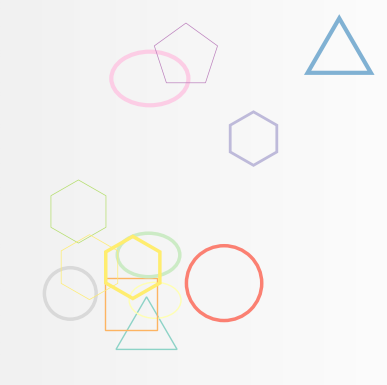[{"shape": "triangle", "thickness": 1, "radius": 0.46, "center": [0.378, 0.138]}, {"shape": "oval", "thickness": 1, "radius": 0.33, "center": [0.4, 0.22]}, {"shape": "hexagon", "thickness": 2, "radius": 0.35, "center": [0.654, 0.64]}, {"shape": "circle", "thickness": 2.5, "radius": 0.49, "center": [0.578, 0.265]}, {"shape": "triangle", "thickness": 3, "radius": 0.47, "center": [0.875, 0.858]}, {"shape": "square", "thickness": 1, "radius": 0.34, "center": [0.337, 0.21]}, {"shape": "hexagon", "thickness": 0.5, "radius": 0.41, "center": [0.202, 0.451]}, {"shape": "oval", "thickness": 3, "radius": 0.5, "center": [0.387, 0.796]}, {"shape": "circle", "thickness": 2.5, "radius": 0.33, "center": [0.181, 0.238]}, {"shape": "pentagon", "thickness": 0.5, "radius": 0.43, "center": [0.48, 0.854]}, {"shape": "oval", "thickness": 2.5, "radius": 0.4, "center": [0.383, 0.338]}, {"shape": "hexagon", "thickness": 0.5, "radius": 0.42, "center": [0.231, 0.306]}, {"shape": "hexagon", "thickness": 2.5, "radius": 0.4, "center": [0.343, 0.305]}]